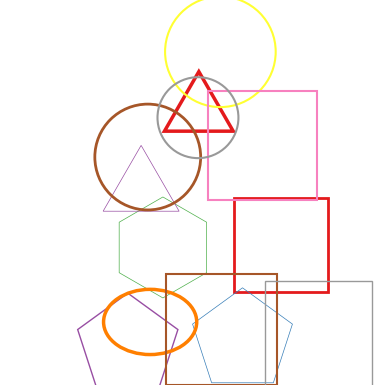[{"shape": "triangle", "thickness": 2.5, "radius": 0.52, "center": [0.516, 0.711]}, {"shape": "square", "thickness": 2, "radius": 0.61, "center": [0.73, 0.364]}, {"shape": "pentagon", "thickness": 0.5, "radius": 0.68, "center": [0.63, 0.116]}, {"shape": "hexagon", "thickness": 0.5, "radius": 0.66, "center": [0.423, 0.357]}, {"shape": "triangle", "thickness": 0.5, "radius": 0.57, "center": [0.367, 0.508]}, {"shape": "pentagon", "thickness": 1, "radius": 0.68, "center": [0.332, 0.102]}, {"shape": "oval", "thickness": 2.5, "radius": 0.6, "center": [0.39, 0.164]}, {"shape": "circle", "thickness": 1.5, "radius": 0.72, "center": [0.572, 0.865]}, {"shape": "circle", "thickness": 2, "radius": 0.69, "center": [0.384, 0.592]}, {"shape": "square", "thickness": 1.5, "radius": 0.72, "center": [0.575, 0.145]}, {"shape": "square", "thickness": 1.5, "radius": 0.71, "center": [0.681, 0.622]}, {"shape": "square", "thickness": 1, "radius": 0.69, "center": [0.828, 0.132]}, {"shape": "circle", "thickness": 1.5, "radius": 0.53, "center": [0.514, 0.694]}]